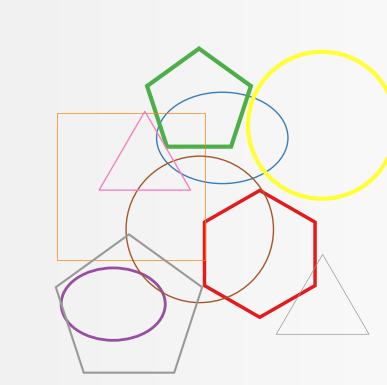[{"shape": "hexagon", "thickness": 2.5, "radius": 0.82, "center": [0.67, 0.341]}, {"shape": "oval", "thickness": 1, "radius": 0.85, "center": [0.574, 0.642]}, {"shape": "pentagon", "thickness": 3, "radius": 0.7, "center": [0.514, 0.733]}, {"shape": "oval", "thickness": 2, "radius": 0.67, "center": [0.292, 0.21]}, {"shape": "square", "thickness": 0.5, "radius": 0.95, "center": [0.339, 0.516]}, {"shape": "circle", "thickness": 3, "radius": 0.95, "center": [0.831, 0.675]}, {"shape": "circle", "thickness": 1, "radius": 0.95, "center": [0.516, 0.404]}, {"shape": "triangle", "thickness": 1, "radius": 0.68, "center": [0.374, 0.574]}, {"shape": "pentagon", "thickness": 1.5, "radius": 0.99, "center": [0.333, 0.193]}, {"shape": "triangle", "thickness": 0.5, "radius": 0.69, "center": [0.833, 0.201]}]